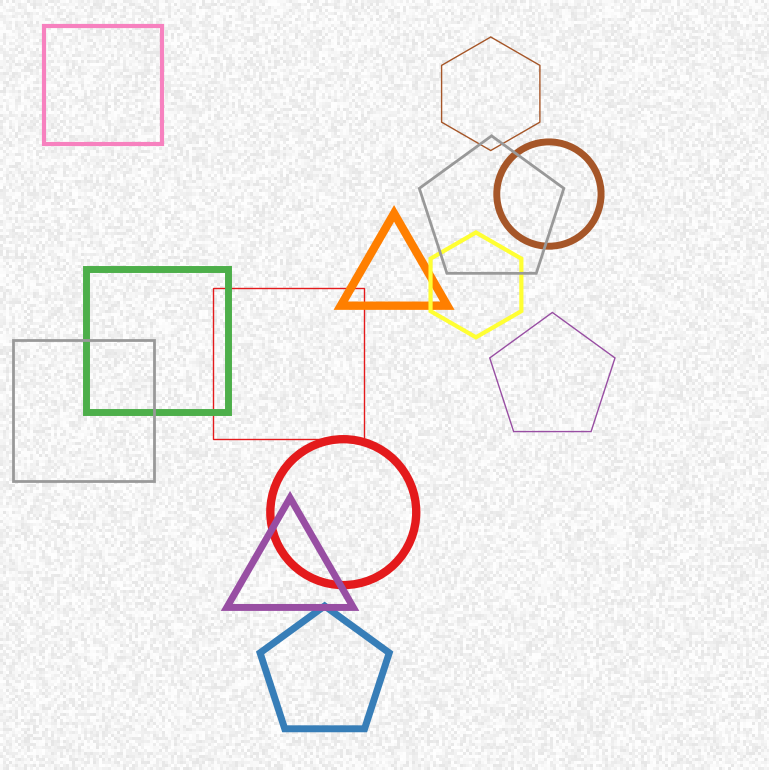[{"shape": "square", "thickness": 0.5, "radius": 0.49, "center": [0.375, 0.528]}, {"shape": "circle", "thickness": 3, "radius": 0.47, "center": [0.446, 0.335]}, {"shape": "pentagon", "thickness": 2.5, "radius": 0.44, "center": [0.422, 0.125]}, {"shape": "square", "thickness": 2.5, "radius": 0.46, "center": [0.204, 0.558]}, {"shape": "triangle", "thickness": 2.5, "radius": 0.47, "center": [0.377, 0.259]}, {"shape": "pentagon", "thickness": 0.5, "radius": 0.43, "center": [0.717, 0.509]}, {"shape": "triangle", "thickness": 3, "radius": 0.4, "center": [0.512, 0.643]}, {"shape": "hexagon", "thickness": 1.5, "radius": 0.34, "center": [0.618, 0.63]}, {"shape": "hexagon", "thickness": 0.5, "radius": 0.37, "center": [0.637, 0.878]}, {"shape": "circle", "thickness": 2.5, "radius": 0.34, "center": [0.713, 0.748]}, {"shape": "square", "thickness": 1.5, "radius": 0.38, "center": [0.133, 0.89]}, {"shape": "pentagon", "thickness": 1, "radius": 0.49, "center": [0.638, 0.725]}, {"shape": "square", "thickness": 1, "radius": 0.46, "center": [0.109, 0.467]}]